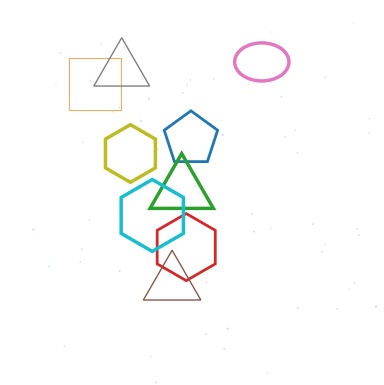[{"shape": "pentagon", "thickness": 2, "radius": 0.36, "center": [0.496, 0.639]}, {"shape": "square", "thickness": 0.5, "radius": 0.34, "center": [0.247, 0.782]}, {"shape": "triangle", "thickness": 2.5, "radius": 0.47, "center": [0.472, 0.506]}, {"shape": "hexagon", "thickness": 2, "radius": 0.44, "center": [0.484, 0.358]}, {"shape": "triangle", "thickness": 1, "radius": 0.43, "center": [0.447, 0.264]}, {"shape": "oval", "thickness": 2.5, "radius": 0.35, "center": [0.68, 0.839]}, {"shape": "triangle", "thickness": 1, "radius": 0.42, "center": [0.316, 0.818]}, {"shape": "hexagon", "thickness": 2.5, "radius": 0.37, "center": [0.339, 0.601]}, {"shape": "hexagon", "thickness": 2.5, "radius": 0.47, "center": [0.396, 0.44]}]